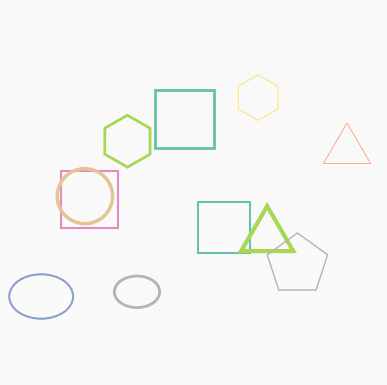[{"shape": "square", "thickness": 2, "radius": 0.38, "center": [0.475, 0.691]}, {"shape": "square", "thickness": 1.5, "radius": 0.33, "center": [0.579, 0.409]}, {"shape": "triangle", "thickness": 0.5, "radius": 0.35, "center": [0.896, 0.61]}, {"shape": "oval", "thickness": 1.5, "radius": 0.41, "center": [0.106, 0.23]}, {"shape": "square", "thickness": 1.5, "radius": 0.37, "center": [0.231, 0.481]}, {"shape": "triangle", "thickness": 3, "radius": 0.39, "center": [0.689, 0.387]}, {"shape": "hexagon", "thickness": 2, "radius": 0.34, "center": [0.329, 0.633]}, {"shape": "hexagon", "thickness": 0.5, "radius": 0.3, "center": [0.666, 0.747]}, {"shape": "circle", "thickness": 2.5, "radius": 0.36, "center": [0.219, 0.49]}, {"shape": "pentagon", "thickness": 1, "radius": 0.41, "center": [0.768, 0.313]}, {"shape": "oval", "thickness": 2, "radius": 0.29, "center": [0.354, 0.242]}]